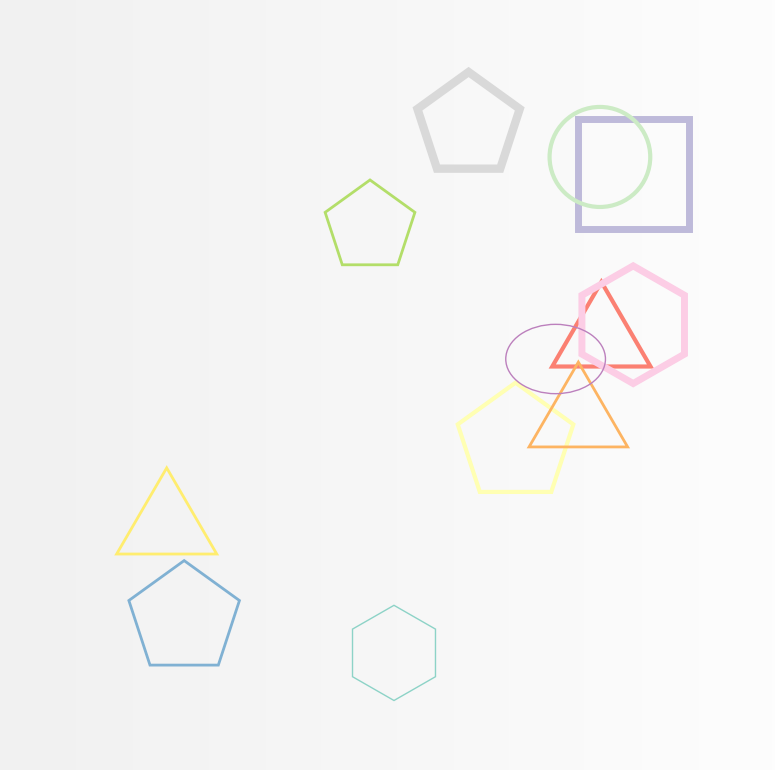[{"shape": "hexagon", "thickness": 0.5, "radius": 0.31, "center": [0.508, 0.152]}, {"shape": "pentagon", "thickness": 1.5, "radius": 0.39, "center": [0.665, 0.425]}, {"shape": "square", "thickness": 2.5, "radius": 0.36, "center": [0.818, 0.774]}, {"shape": "triangle", "thickness": 1.5, "radius": 0.37, "center": [0.776, 0.561]}, {"shape": "pentagon", "thickness": 1, "radius": 0.38, "center": [0.238, 0.197]}, {"shape": "triangle", "thickness": 1, "radius": 0.37, "center": [0.746, 0.456]}, {"shape": "pentagon", "thickness": 1, "radius": 0.3, "center": [0.477, 0.705]}, {"shape": "hexagon", "thickness": 2.5, "radius": 0.38, "center": [0.817, 0.578]}, {"shape": "pentagon", "thickness": 3, "radius": 0.35, "center": [0.605, 0.837]}, {"shape": "oval", "thickness": 0.5, "radius": 0.32, "center": [0.717, 0.534]}, {"shape": "circle", "thickness": 1.5, "radius": 0.32, "center": [0.774, 0.796]}, {"shape": "triangle", "thickness": 1, "radius": 0.37, "center": [0.215, 0.318]}]